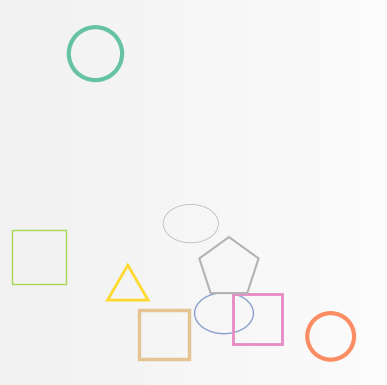[{"shape": "circle", "thickness": 3, "radius": 0.34, "center": [0.246, 0.861]}, {"shape": "circle", "thickness": 3, "radius": 0.3, "center": [0.853, 0.126]}, {"shape": "oval", "thickness": 1, "radius": 0.38, "center": [0.578, 0.186]}, {"shape": "square", "thickness": 2, "radius": 0.32, "center": [0.665, 0.171]}, {"shape": "square", "thickness": 1, "radius": 0.35, "center": [0.101, 0.334]}, {"shape": "triangle", "thickness": 2, "radius": 0.3, "center": [0.33, 0.251]}, {"shape": "square", "thickness": 2.5, "radius": 0.32, "center": [0.423, 0.131]}, {"shape": "oval", "thickness": 0.5, "radius": 0.36, "center": [0.492, 0.419]}, {"shape": "pentagon", "thickness": 1.5, "radius": 0.4, "center": [0.591, 0.304]}]